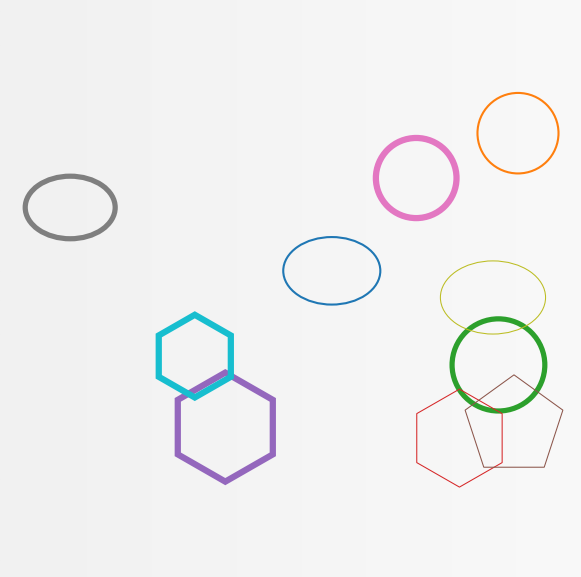[{"shape": "oval", "thickness": 1, "radius": 0.42, "center": [0.571, 0.53]}, {"shape": "circle", "thickness": 1, "radius": 0.35, "center": [0.891, 0.769]}, {"shape": "circle", "thickness": 2.5, "radius": 0.4, "center": [0.858, 0.367]}, {"shape": "hexagon", "thickness": 0.5, "radius": 0.42, "center": [0.79, 0.24]}, {"shape": "hexagon", "thickness": 3, "radius": 0.47, "center": [0.388, 0.26]}, {"shape": "pentagon", "thickness": 0.5, "radius": 0.44, "center": [0.884, 0.262]}, {"shape": "circle", "thickness": 3, "radius": 0.35, "center": [0.716, 0.691]}, {"shape": "oval", "thickness": 2.5, "radius": 0.39, "center": [0.121, 0.64]}, {"shape": "oval", "thickness": 0.5, "radius": 0.45, "center": [0.848, 0.484]}, {"shape": "hexagon", "thickness": 3, "radius": 0.36, "center": [0.335, 0.382]}]